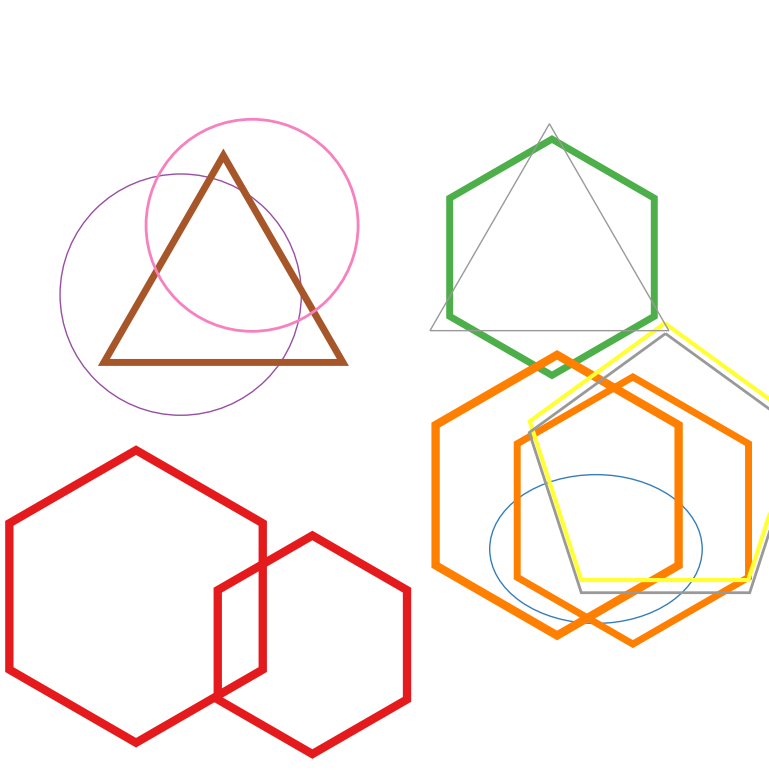[{"shape": "hexagon", "thickness": 3, "radius": 0.95, "center": [0.177, 0.225]}, {"shape": "hexagon", "thickness": 3, "radius": 0.71, "center": [0.406, 0.163]}, {"shape": "oval", "thickness": 0.5, "radius": 0.69, "center": [0.774, 0.287]}, {"shape": "hexagon", "thickness": 2.5, "radius": 0.77, "center": [0.717, 0.666]}, {"shape": "circle", "thickness": 0.5, "radius": 0.78, "center": [0.235, 0.617]}, {"shape": "hexagon", "thickness": 2.5, "radius": 0.87, "center": [0.822, 0.337]}, {"shape": "hexagon", "thickness": 3, "radius": 0.91, "center": [0.724, 0.357]}, {"shape": "pentagon", "thickness": 1.5, "radius": 0.92, "center": [0.863, 0.396]}, {"shape": "triangle", "thickness": 2.5, "radius": 0.9, "center": [0.29, 0.619]}, {"shape": "circle", "thickness": 1, "radius": 0.69, "center": [0.327, 0.707]}, {"shape": "pentagon", "thickness": 1, "radius": 0.93, "center": [0.864, 0.381]}, {"shape": "triangle", "thickness": 0.5, "radius": 0.9, "center": [0.714, 0.66]}]